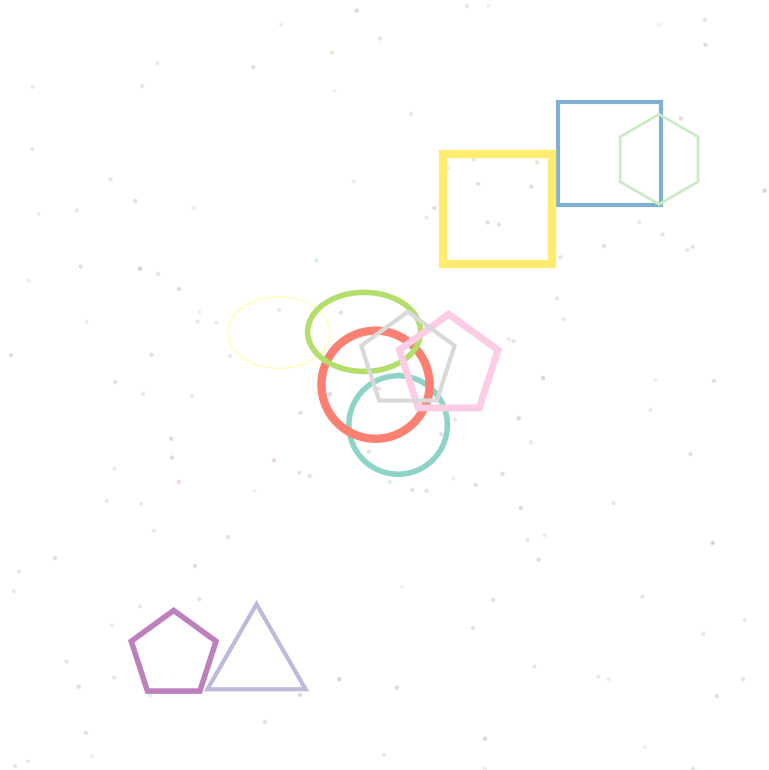[{"shape": "circle", "thickness": 2, "radius": 0.32, "center": [0.517, 0.448]}, {"shape": "oval", "thickness": 0.5, "radius": 0.33, "center": [0.362, 0.568]}, {"shape": "triangle", "thickness": 1.5, "radius": 0.37, "center": [0.333, 0.142]}, {"shape": "circle", "thickness": 3, "radius": 0.35, "center": [0.488, 0.5]}, {"shape": "square", "thickness": 1.5, "radius": 0.34, "center": [0.792, 0.801]}, {"shape": "oval", "thickness": 2, "radius": 0.37, "center": [0.473, 0.569]}, {"shape": "pentagon", "thickness": 2.5, "radius": 0.34, "center": [0.583, 0.525]}, {"shape": "pentagon", "thickness": 1.5, "radius": 0.32, "center": [0.53, 0.531]}, {"shape": "pentagon", "thickness": 2, "radius": 0.29, "center": [0.226, 0.149]}, {"shape": "hexagon", "thickness": 1, "radius": 0.29, "center": [0.856, 0.793]}, {"shape": "square", "thickness": 3, "radius": 0.36, "center": [0.646, 0.729]}]